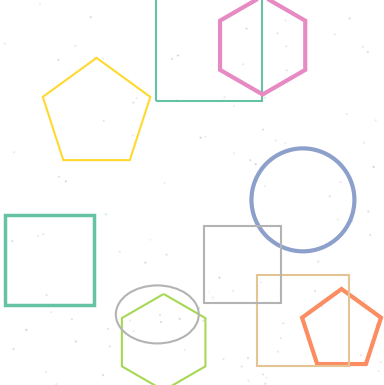[{"shape": "square", "thickness": 2.5, "radius": 0.58, "center": [0.128, 0.325]}, {"shape": "square", "thickness": 1.5, "radius": 0.69, "center": [0.542, 0.875]}, {"shape": "pentagon", "thickness": 3, "radius": 0.54, "center": [0.887, 0.142]}, {"shape": "circle", "thickness": 3, "radius": 0.67, "center": [0.787, 0.481]}, {"shape": "hexagon", "thickness": 3, "radius": 0.64, "center": [0.682, 0.882]}, {"shape": "hexagon", "thickness": 1.5, "radius": 0.63, "center": [0.425, 0.111]}, {"shape": "pentagon", "thickness": 1.5, "radius": 0.73, "center": [0.251, 0.703]}, {"shape": "square", "thickness": 1.5, "radius": 0.59, "center": [0.787, 0.167]}, {"shape": "square", "thickness": 1.5, "radius": 0.5, "center": [0.631, 0.313]}, {"shape": "oval", "thickness": 1.5, "radius": 0.54, "center": [0.409, 0.183]}]